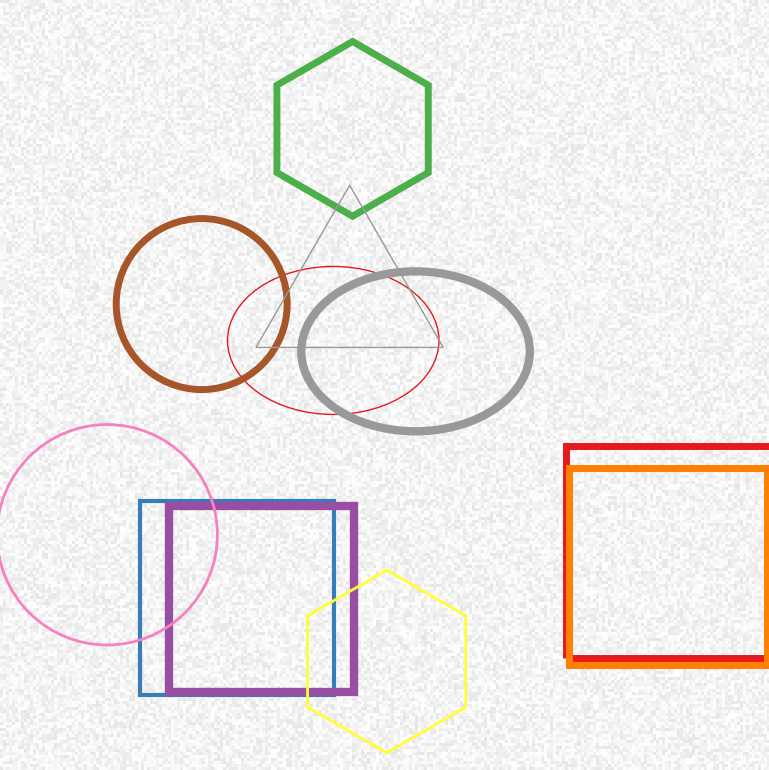[{"shape": "oval", "thickness": 0.5, "radius": 0.69, "center": [0.433, 0.558]}, {"shape": "square", "thickness": 2.5, "radius": 0.69, "center": [0.873, 0.283]}, {"shape": "square", "thickness": 1.5, "radius": 0.63, "center": [0.308, 0.223]}, {"shape": "hexagon", "thickness": 2.5, "radius": 0.57, "center": [0.458, 0.833]}, {"shape": "square", "thickness": 3, "radius": 0.6, "center": [0.34, 0.222]}, {"shape": "square", "thickness": 2.5, "radius": 0.64, "center": [0.867, 0.264]}, {"shape": "hexagon", "thickness": 1, "radius": 0.59, "center": [0.502, 0.141]}, {"shape": "circle", "thickness": 2.5, "radius": 0.56, "center": [0.262, 0.605]}, {"shape": "circle", "thickness": 1, "radius": 0.72, "center": [0.139, 0.306]}, {"shape": "triangle", "thickness": 0.5, "radius": 0.7, "center": [0.454, 0.619]}, {"shape": "oval", "thickness": 3, "radius": 0.74, "center": [0.54, 0.544]}]